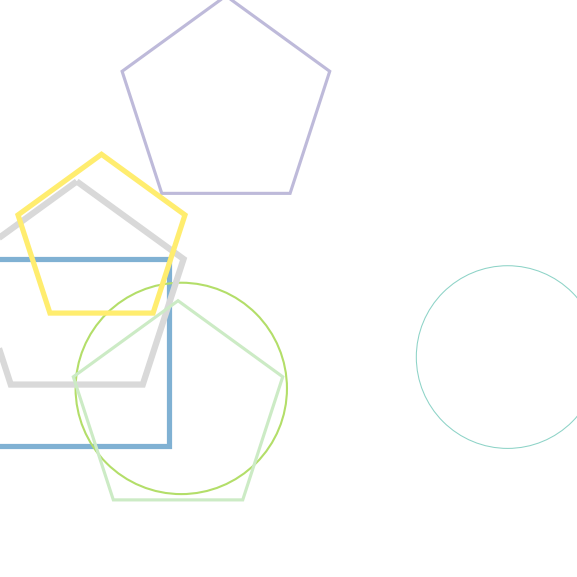[{"shape": "circle", "thickness": 0.5, "radius": 0.79, "center": [0.879, 0.381]}, {"shape": "pentagon", "thickness": 1.5, "radius": 0.95, "center": [0.391, 0.817]}, {"shape": "square", "thickness": 2.5, "radius": 0.81, "center": [0.131, 0.388]}, {"shape": "circle", "thickness": 1, "radius": 0.92, "center": [0.314, 0.327]}, {"shape": "pentagon", "thickness": 3, "radius": 0.97, "center": [0.133, 0.491]}, {"shape": "pentagon", "thickness": 1.5, "radius": 0.95, "center": [0.308, 0.288]}, {"shape": "pentagon", "thickness": 2.5, "radius": 0.76, "center": [0.176, 0.58]}]